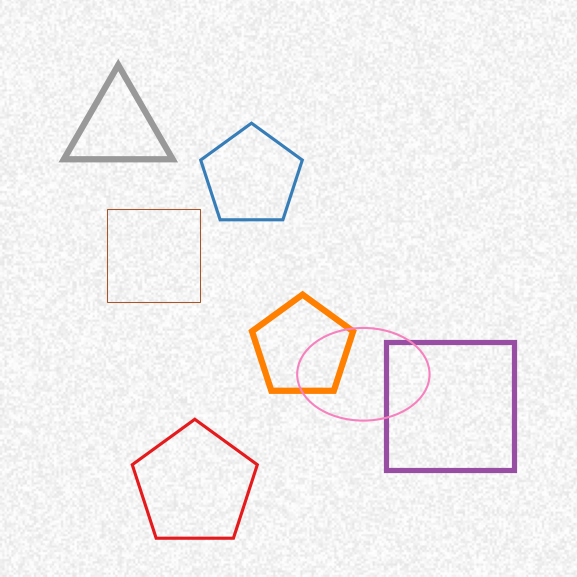[{"shape": "pentagon", "thickness": 1.5, "radius": 0.57, "center": [0.337, 0.159]}, {"shape": "pentagon", "thickness": 1.5, "radius": 0.46, "center": [0.435, 0.693]}, {"shape": "square", "thickness": 2.5, "radius": 0.56, "center": [0.779, 0.296]}, {"shape": "pentagon", "thickness": 3, "radius": 0.46, "center": [0.524, 0.397]}, {"shape": "square", "thickness": 0.5, "radius": 0.4, "center": [0.265, 0.556]}, {"shape": "oval", "thickness": 1, "radius": 0.57, "center": [0.629, 0.351]}, {"shape": "triangle", "thickness": 3, "radius": 0.54, "center": [0.205, 0.778]}]